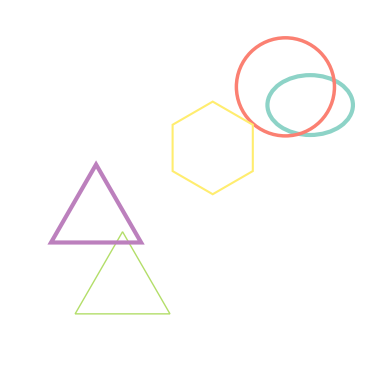[{"shape": "oval", "thickness": 3, "radius": 0.56, "center": [0.806, 0.727]}, {"shape": "circle", "thickness": 2.5, "radius": 0.64, "center": [0.741, 0.774]}, {"shape": "triangle", "thickness": 1, "radius": 0.71, "center": [0.318, 0.256]}, {"shape": "triangle", "thickness": 3, "radius": 0.68, "center": [0.25, 0.438]}, {"shape": "hexagon", "thickness": 1.5, "radius": 0.6, "center": [0.552, 0.616]}]